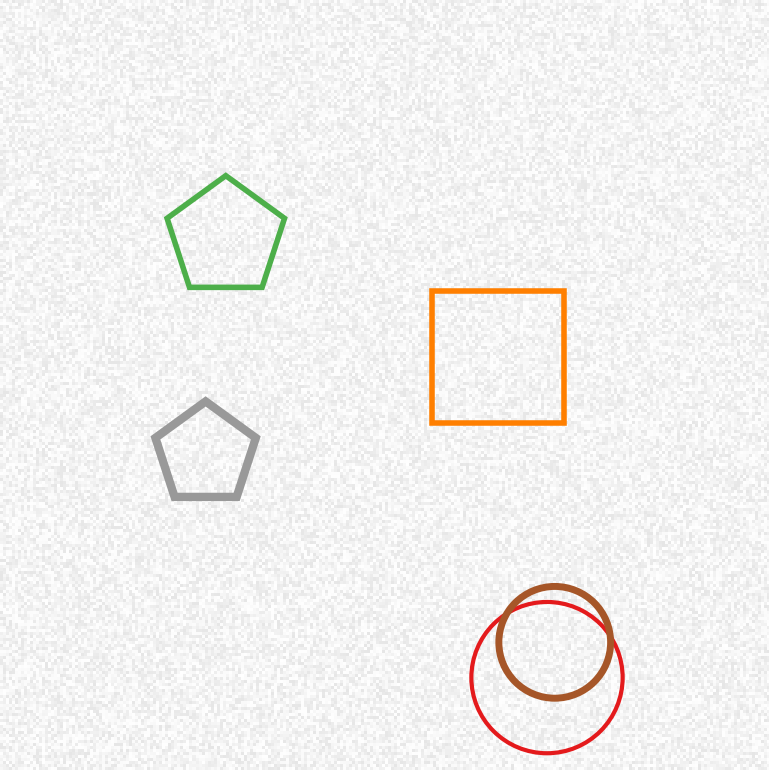[{"shape": "circle", "thickness": 1.5, "radius": 0.49, "center": [0.71, 0.12]}, {"shape": "pentagon", "thickness": 2, "radius": 0.4, "center": [0.293, 0.692]}, {"shape": "square", "thickness": 2, "radius": 0.43, "center": [0.646, 0.536]}, {"shape": "circle", "thickness": 2.5, "radius": 0.36, "center": [0.72, 0.166]}, {"shape": "pentagon", "thickness": 3, "radius": 0.34, "center": [0.267, 0.41]}]